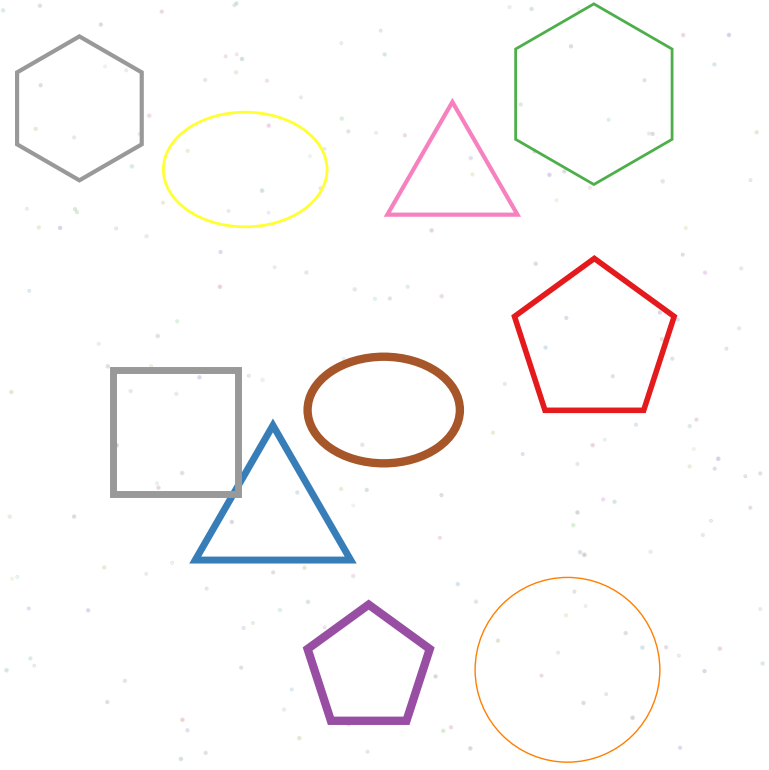[{"shape": "pentagon", "thickness": 2, "radius": 0.55, "center": [0.772, 0.555]}, {"shape": "triangle", "thickness": 2.5, "radius": 0.58, "center": [0.354, 0.331]}, {"shape": "hexagon", "thickness": 1, "radius": 0.59, "center": [0.771, 0.878]}, {"shape": "pentagon", "thickness": 3, "radius": 0.42, "center": [0.479, 0.131]}, {"shape": "circle", "thickness": 0.5, "radius": 0.6, "center": [0.737, 0.13]}, {"shape": "oval", "thickness": 1, "radius": 0.53, "center": [0.318, 0.78]}, {"shape": "oval", "thickness": 3, "radius": 0.49, "center": [0.498, 0.468]}, {"shape": "triangle", "thickness": 1.5, "radius": 0.49, "center": [0.588, 0.77]}, {"shape": "hexagon", "thickness": 1.5, "radius": 0.47, "center": [0.103, 0.859]}, {"shape": "square", "thickness": 2.5, "radius": 0.41, "center": [0.228, 0.439]}]